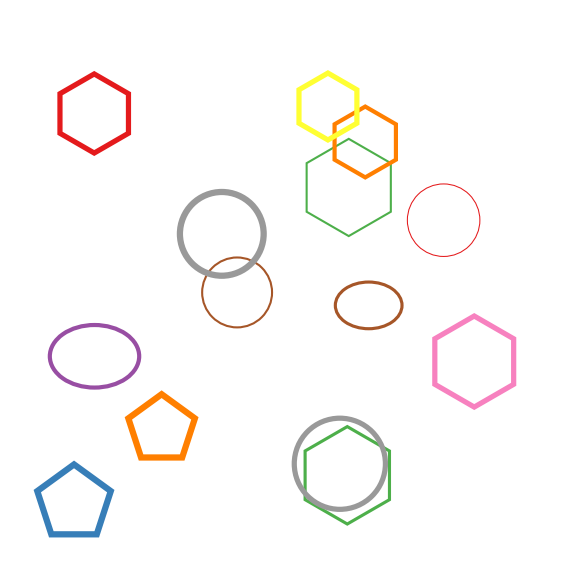[{"shape": "hexagon", "thickness": 2.5, "radius": 0.34, "center": [0.163, 0.803]}, {"shape": "circle", "thickness": 0.5, "radius": 0.31, "center": [0.768, 0.618]}, {"shape": "pentagon", "thickness": 3, "radius": 0.33, "center": [0.128, 0.128]}, {"shape": "hexagon", "thickness": 1, "radius": 0.42, "center": [0.604, 0.675]}, {"shape": "hexagon", "thickness": 1.5, "radius": 0.42, "center": [0.601, 0.176]}, {"shape": "oval", "thickness": 2, "radius": 0.39, "center": [0.164, 0.382]}, {"shape": "pentagon", "thickness": 3, "radius": 0.3, "center": [0.28, 0.256]}, {"shape": "hexagon", "thickness": 2, "radius": 0.31, "center": [0.632, 0.753]}, {"shape": "hexagon", "thickness": 2.5, "radius": 0.29, "center": [0.568, 0.815]}, {"shape": "oval", "thickness": 1.5, "radius": 0.29, "center": [0.638, 0.47]}, {"shape": "circle", "thickness": 1, "radius": 0.3, "center": [0.411, 0.493]}, {"shape": "hexagon", "thickness": 2.5, "radius": 0.39, "center": [0.821, 0.373]}, {"shape": "circle", "thickness": 2.5, "radius": 0.39, "center": [0.588, 0.196]}, {"shape": "circle", "thickness": 3, "radius": 0.36, "center": [0.384, 0.594]}]